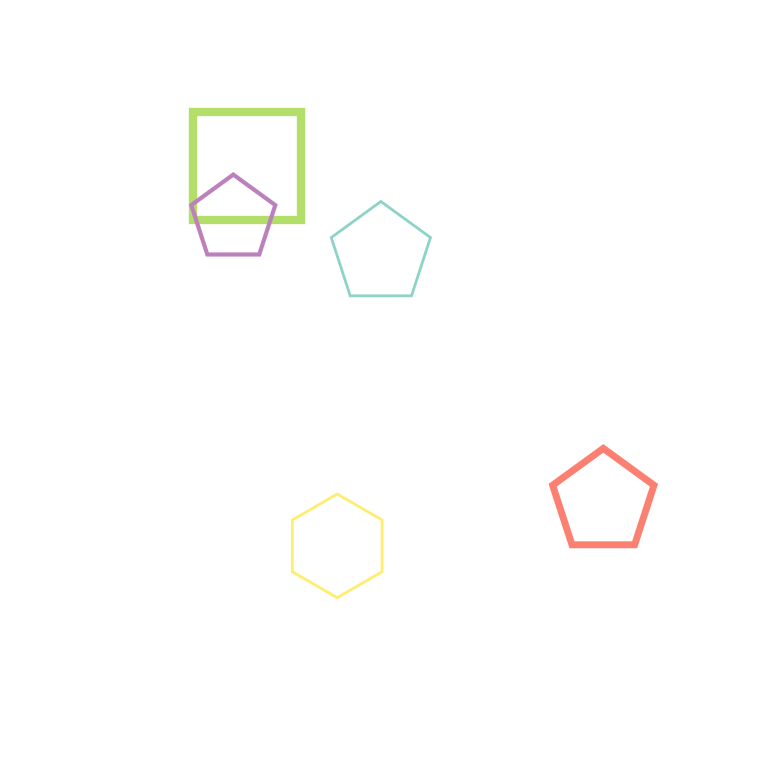[{"shape": "pentagon", "thickness": 1, "radius": 0.34, "center": [0.495, 0.671]}, {"shape": "pentagon", "thickness": 2.5, "radius": 0.35, "center": [0.784, 0.348]}, {"shape": "square", "thickness": 3, "radius": 0.35, "center": [0.321, 0.785]}, {"shape": "pentagon", "thickness": 1.5, "radius": 0.29, "center": [0.303, 0.716]}, {"shape": "hexagon", "thickness": 1, "radius": 0.34, "center": [0.438, 0.291]}]